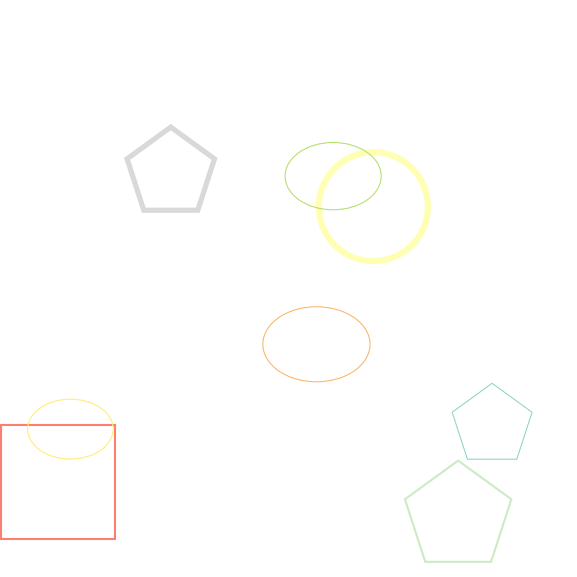[{"shape": "pentagon", "thickness": 0.5, "radius": 0.36, "center": [0.852, 0.263]}, {"shape": "circle", "thickness": 3, "radius": 0.47, "center": [0.646, 0.641]}, {"shape": "square", "thickness": 1, "radius": 0.49, "center": [0.101, 0.164]}, {"shape": "oval", "thickness": 0.5, "radius": 0.46, "center": [0.548, 0.403]}, {"shape": "oval", "thickness": 0.5, "radius": 0.42, "center": [0.577, 0.694]}, {"shape": "pentagon", "thickness": 2.5, "radius": 0.4, "center": [0.296, 0.699]}, {"shape": "pentagon", "thickness": 1, "radius": 0.48, "center": [0.793, 0.105]}, {"shape": "oval", "thickness": 0.5, "radius": 0.37, "center": [0.122, 0.256]}]